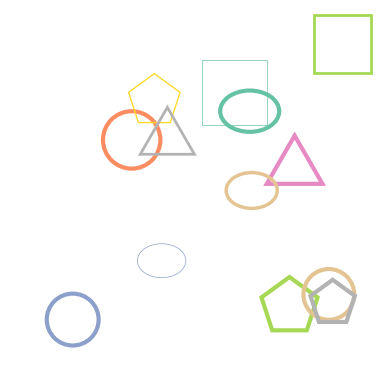[{"shape": "oval", "thickness": 3, "radius": 0.38, "center": [0.649, 0.711]}, {"shape": "square", "thickness": 0.5, "radius": 0.43, "center": [0.609, 0.759]}, {"shape": "circle", "thickness": 3, "radius": 0.37, "center": [0.342, 0.637]}, {"shape": "oval", "thickness": 0.5, "radius": 0.31, "center": [0.42, 0.323]}, {"shape": "circle", "thickness": 3, "radius": 0.34, "center": [0.189, 0.17]}, {"shape": "triangle", "thickness": 3, "radius": 0.42, "center": [0.765, 0.564]}, {"shape": "square", "thickness": 2, "radius": 0.38, "center": [0.89, 0.885]}, {"shape": "pentagon", "thickness": 3, "radius": 0.38, "center": [0.752, 0.204]}, {"shape": "pentagon", "thickness": 1, "radius": 0.35, "center": [0.401, 0.738]}, {"shape": "circle", "thickness": 3, "radius": 0.33, "center": [0.854, 0.235]}, {"shape": "oval", "thickness": 2.5, "radius": 0.33, "center": [0.654, 0.505]}, {"shape": "pentagon", "thickness": 3, "radius": 0.3, "center": [0.864, 0.213]}, {"shape": "triangle", "thickness": 2, "radius": 0.41, "center": [0.435, 0.64]}]